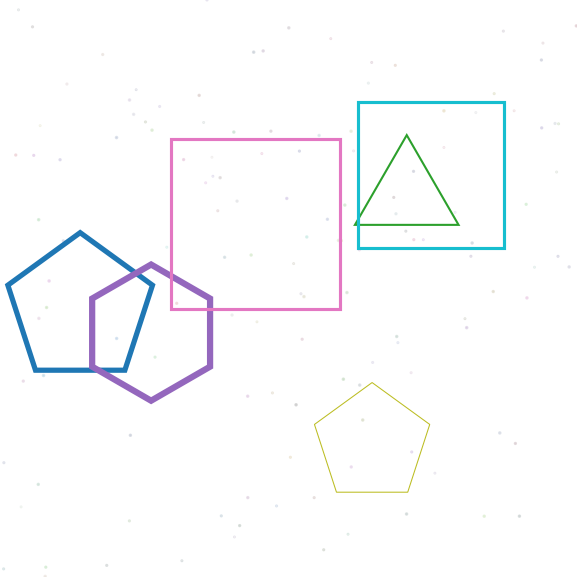[{"shape": "pentagon", "thickness": 2.5, "radius": 0.66, "center": [0.139, 0.465]}, {"shape": "triangle", "thickness": 1, "radius": 0.52, "center": [0.704, 0.662]}, {"shape": "hexagon", "thickness": 3, "radius": 0.59, "center": [0.262, 0.423]}, {"shape": "square", "thickness": 1.5, "radius": 0.73, "center": [0.442, 0.612]}, {"shape": "pentagon", "thickness": 0.5, "radius": 0.52, "center": [0.644, 0.232]}, {"shape": "square", "thickness": 1.5, "radius": 0.63, "center": [0.746, 0.697]}]